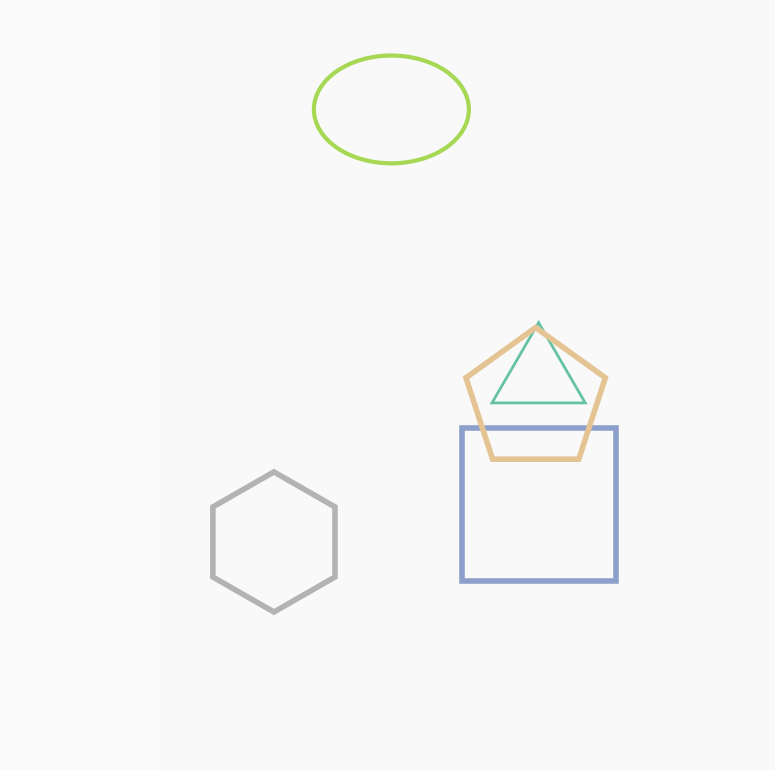[{"shape": "triangle", "thickness": 1, "radius": 0.35, "center": [0.695, 0.511]}, {"shape": "square", "thickness": 2, "radius": 0.5, "center": [0.695, 0.345]}, {"shape": "oval", "thickness": 1.5, "radius": 0.5, "center": [0.505, 0.858]}, {"shape": "pentagon", "thickness": 2, "radius": 0.47, "center": [0.691, 0.48]}, {"shape": "hexagon", "thickness": 2, "radius": 0.45, "center": [0.353, 0.296]}]